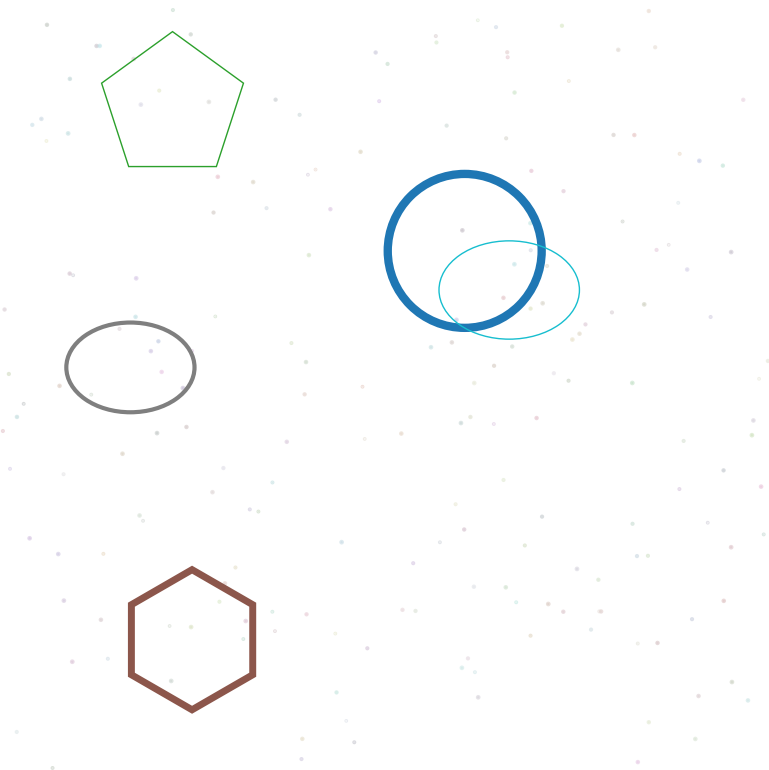[{"shape": "circle", "thickness": 3, "radius": 0.5, "center": [0.604, 0.674]}, {"shape": "pentagon", "thickness": 0.5, "radius": 0.48, "center": [0.224, 0.862]}, {"shape": "hexagon", "thickness": 2.5, "radius": 0.45, "center": [0.249, 0.169]}, {"shape": "oval", "thickness": 1.5, "radius": 0.42, "center": [0.169, 0.523]}, {"shape": "oval", "thickness": 0.5, "radius": 0.46, "center": [0.661, 0.623]}]